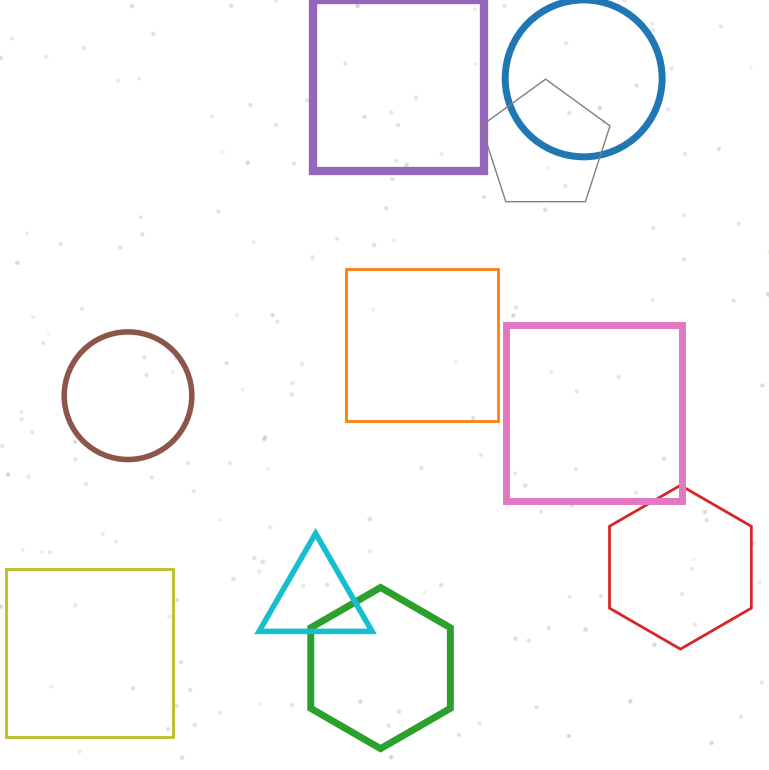[{"shape": "circle", "thickness": 2.5, "radius": 0.51, "center": [0.758, 0.898]}, {"shape": "square", "thickness": 1, "radius": 0.49, "center": [0.548, 0.552]}, {"shape": "hexagon", "thickness": 2.5, "radius": 0.52, "center": [0.494, 0.132]}, {"shape": "hexagon", "thickness": 1, "radius": 0.53, "center": [0.884, 0.263]}, {"shape": "square", "thickness": 3, "radius": 0.55, "center": [0.517, 0.889]}, {"shape": "circle", "thickness": 2, "radius": 0.41, "center": [0.166, 0.486]}, {"shape": "square", "thickness": 2.5, "radius": 0.57, "center": [0.772, 0.464]}, {"shape": "pentagon", "thickness": 0.5, "radius": 0.44, "center": [0.709, 0.809]}, {"shape": "square", "thickness": 1, "radius": 0.54, "center": [0.116, 0.152]}, {"shape": "triangle", "thickness": 2, "radius": 0.42, "center": [0.41, 0.222]}]